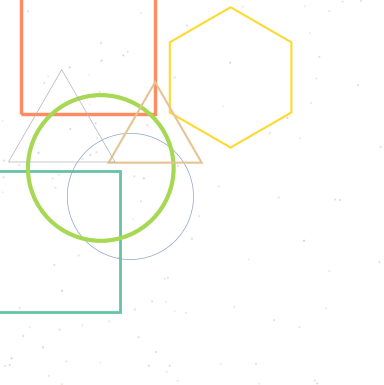[{"shape": "square", "thickness": 2, "radius": 0.92, "center": [0.128, 0.374]}, {"shape": "square", "thickness": 2.5, "radius": 0.87, "center": [0.229, 0.877]}, {"shape": "circle", "thickness": 0.5, "radius": 0.82, "center": [0.339, 0.49]}, {"shape": "circle", "thickness": 3, "radius": 0.95, "center": [0.262, 0.564]}, {"shape": "hexagon", "thickness": 1.5, "radius": 0.91, "center": [0.599, 0.799]}, {"shape": "triangle", "thickness": 1.5, "radius": 0.7, "center": [0.403, 0.647]}, {"shape": "triangle", "thickness": 0.5, "radius": 0.8, "center": [0.16, 0.659]}]